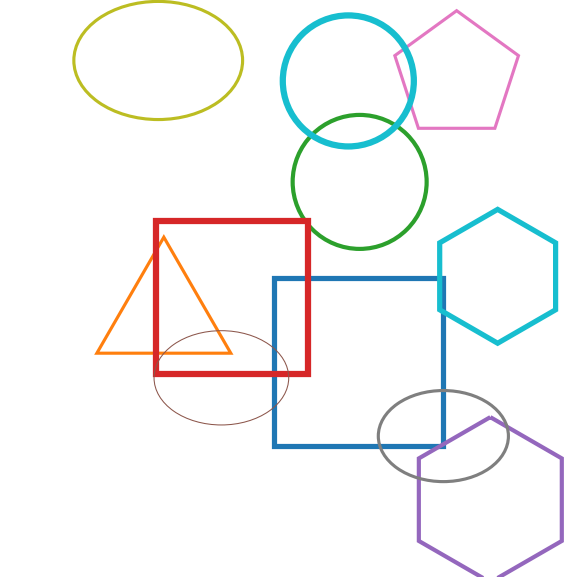[{"shape": "square", "thickness": 2.5, "radius": 0.73, "center": [0.621, 0.373]}, {"shape": "triangle", "thickness": 1.5, "radius": 0.67, "center": [0.284, 0.455]}, {"shape": "circle", "thickness": 2, "radius": 0.58, "center": [0.623, 0.684]}, {"shape": "square", "thickness": 3, "radius": 0.66, "center": [0.402, 0.484]}, {"shape": "hexagon", "thickness": 2, "radius": 0.71, "center": [0.849, 0.134]}, {"shape": "oval", "thickness": 0.5, "radius": 0.58, "center": [0.383, 0.345]}, {"shape": "pentagon", "thickness": 1.5, "radius": 0.56, "center": [0.791, 0.868]}, {"shape": "oval", "thickness": 1.5, "radius": 0.56, "center": [0.768, 0.244]}, {"shape": "oval", "thickness": 1.5, "radius": 0.73, "center": [0.274, 0.894]}, {"shape": "circle", "thickness": 3, "radius": 0.57, "center": [0.603, 0.859]}, {"shape": "hexagon", "thickness": 2.5, "radius": 0.58, "center": [0.862, 0.521]}]